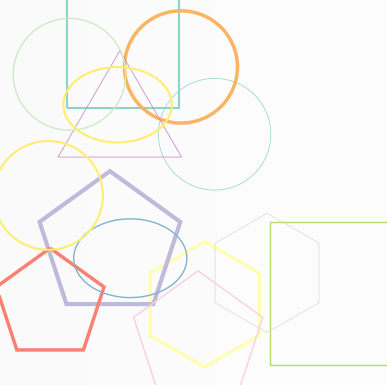[{"shape": "circle", "thickness": 0.5, "radius": 0.73, "center": [0.554, 0.651]}, {"shape": "square", "thickness": 1.5, "radius": 0.72, "center": [0.317, 0.864]}, {"shape": "hexagon", "thickness": 2.5, "radius": 0.81, "center": [0.528, 0.21]}, {"shape": "pentagon", "thickness": 3, "radius": 0.95, "center": [0.284, 0.365]}, {"shape": "pentagon", "thickness": 2.5, "radius": 0.73, "center": [0.129, 0.209]}, {"shape": "oval", "thickness": 1, "radius": 0.73, "center": [0.336, 0.329]}, {"shape": "circle", "thickness": 2.5, "radius": 0.73, "center": [0.467, 0.826]}, {"shape": "square", "thickness": 1, "radius": 0.93, "center": [0.883, 0.238]}, {"shape": "pentagon", "thickness": 1, "radius": 0.88, "center": [0.511, 0.121]}, {"shape": "hexagon", "thickness": 0.5, "radius": 0.77, "center": [0.689, 0.291]}, {"shape": "triangle", "thickness": 0.5, "radius": 0.92, "center": [0.309, 0.684]}, {"shape": "circle", "thickness": 1, "radius": 0.73, "center": [0.179, 0.807]}, {"shape": "circle", "thickness": 1.5, "radius": 0.71, "center": [0.124, 0.492]}, {"shape": "oval", "thickness": 1.5, "radius": 0.7, "center": [0.303, 0.728]}]